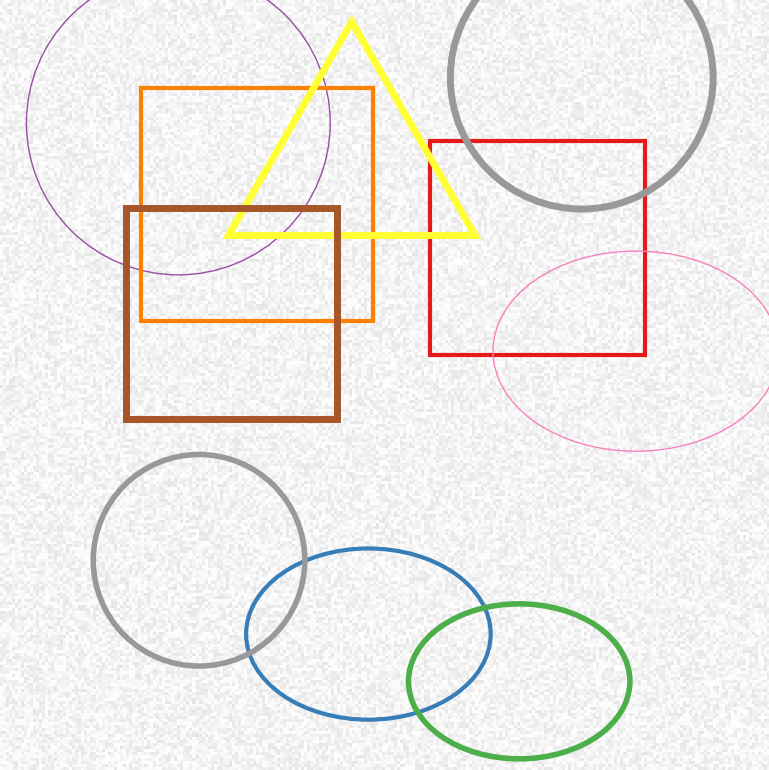[{"shape": "square", "thickness": 1.5, "radius": 0.7, "center": [0.698, 0.678]}, {"shape": "oval", "thickness": 1.5, "radius": 0.79, "center": [0.478, 0.177]}, {"shape": "oval", "thickness": 2, "radius": 0.72, "center": [0.674, 0.115]}, {"shape": "circle", "thickness": 0.5, "radius": 0.99, "center": [0.232, 0.84]}, {"shape": "square", "thickness": 1.5, "radius": 0.75, "center": [0.334, 0.735]}, {"shape": "triangle", "thickness": 2.5, "radius": 0.93, "center": [0.457, 0.787]}, {"shape": "square", "thickness": 2.5, "radius": 0.69, "center": [0.301, 0.593]}, {"shape": "oval", "thickness": 0.5, "radius": 0.93, "center": [0.826, 0.544]}, {"shape": "circle", "thickness": 2, "radius": 0.69, "center": [0.258, 0.272]}, {"shape": "circle", "thickness": 2.5, "radius": 0.85, "center": [0.756, 0.899]}]